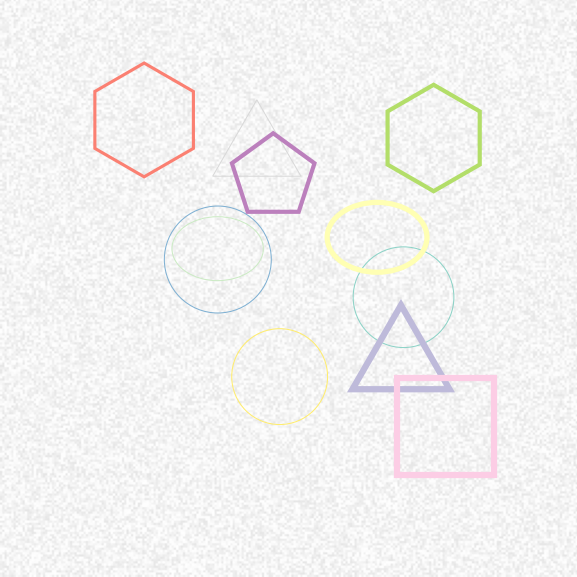[{"shape": "circle", "thickness": 0.5, "radius": 0.44, "center": [0.699, 0.484]}, {"shape": "oval", "thickness": 2.5, "radius": 0.43, "center": [0.653, 0.588]}, {"shape": "triangle", "thickness": 3, "radius": 0.49, "center": [0.694, 0.374]}, {"shape": "hexagon", "thickness": 1.5, "radius": 0.49, "center": [0.25, 0.791]}, {"shape": "circle", "thickness": 0.5, "radius": 0.46, "center": [0.377, 0.55]}, {"shape": "hexagon", "thickness": 2, "radius": 0.46, "center": [0.751, 0.76]}, {"shape": "square", "thickness": 3, "radius": 0.42, "center": [0.771, 0.261]}, {"shape": "triangle", "thickness": 0.5, "radius": 0.44, "center": [0.445, 0.738]}, {"shape": "pentagon", "thickness": 2, "radius": 0.38, "center": [0.473, 0.693]}, {"shape": "oval", "thickness": 0.5, "radius": 0.4, "center": [0.377, 0.569]}, {"shape": "circle", "thickness": 0.5, "radius": 0.41, "center": [0.484, 0.347]}]